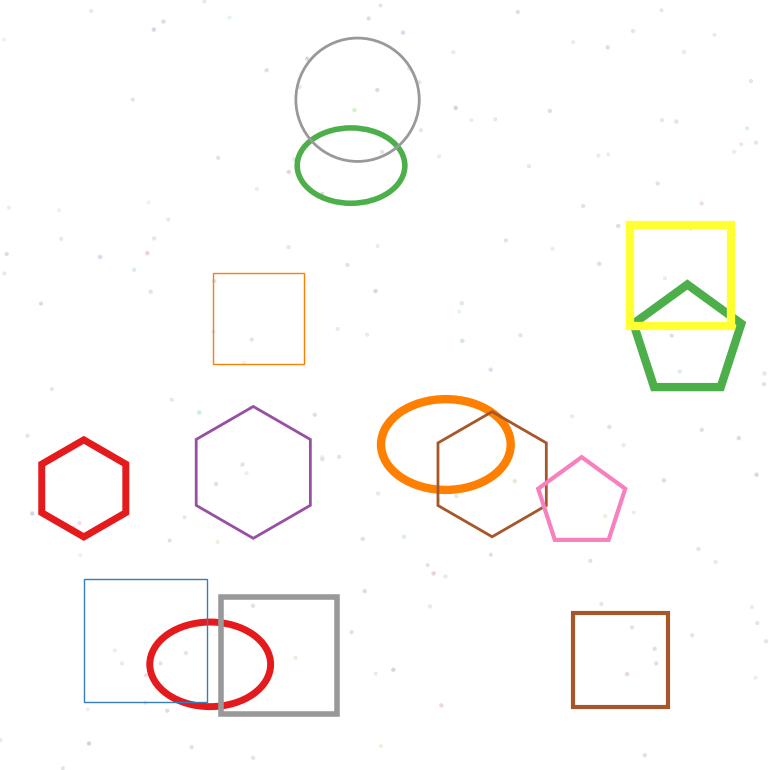[{"shape": "oval", "thickness": 2.5, "radius": 0.39, "center": [0.273, 0.137]}, {"shape": "hexagon", "thickness": 2.5, "radius": 0.32, "center": [0.109, 0.366]}, {"shape": "square", "thickness": 0.5, "radius": 0.4, "center": [0.189, 0.168]}, {"shape": "pentagon", "thickness": 3, "radius": 0.37, "center": [0.893, 0.557]}, {"shape": "oval", "thickness": 2, "radius": 0.35, "center": [0.456, 0.785]}, {"shape": "hexagon", "thickness": 1, "radius": 0.43, "center": [0.329, 0.386]}, {"shape": "oval", "thickness": 3, "radius": 0.42, "center": [0.579, 0.423]}, {"shape": "square", "thickness": 0.5, "radius": 0.3, "center": [0.336, 0.586]}, {"shape": "square", "thickness": 3, "radius": 0.33, "center": [0.884, 0.642]}, {"shape": "hexagon", "thickness": 1, "radius": 0.41, "center": [0.639, 0.384]}, {"shape": "square", "thickness": 1.5, "radius": 0.31, "center": [0.806, 0.143]}, {"shape": "pentagon", "thickness": 1.5, "radius": 0.3, "center": [0.755, 0.347]}, {"shape": "square", "thickness": 2, "radius": 0.38, "center": [0.362, 0.149]}, {"shape": "circle", "thickness": 1, "radius": 0.4, "center": [0.464, 0.87]}]